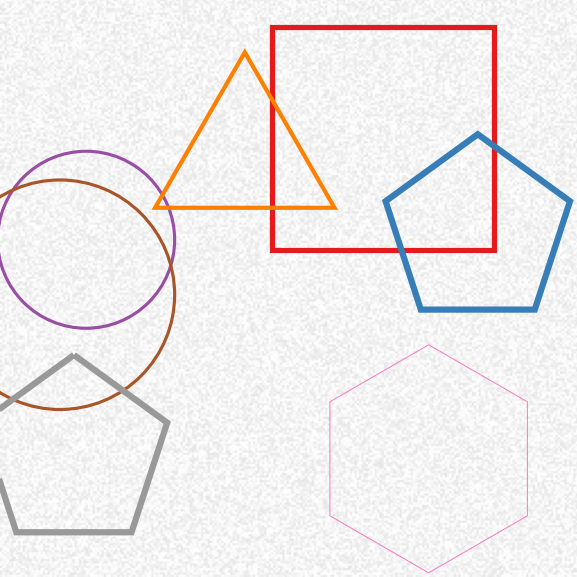[{"shape": "square", "thickness": 2.5, "radius": 0.96, "center": [0.663, 0.759]}, {"shape": "pentagon", "thickness": 3, "radius": 0.84, "center": [0.827, 0.599]}, {"shape": "circle", "thickness": 1.5, "radius": 0.77, "center": [0.149, 0.584]}, {"shape": "triangle", "thickness": 2, "radius": 0.9, "center": [0.424, 0.729]}, {"shape": "circle", "thickness": 1.5, "radius": 0.99, "center": [0.104, 0.489]}, {"shape": "hexagon", "thickness": 0.5, "radius": 0.99, "center": [0.742, 0.205]}, {"shape": "pentagon", "thickness": 3, "radius": 0.85, "center": [0.128, 0.215]}]